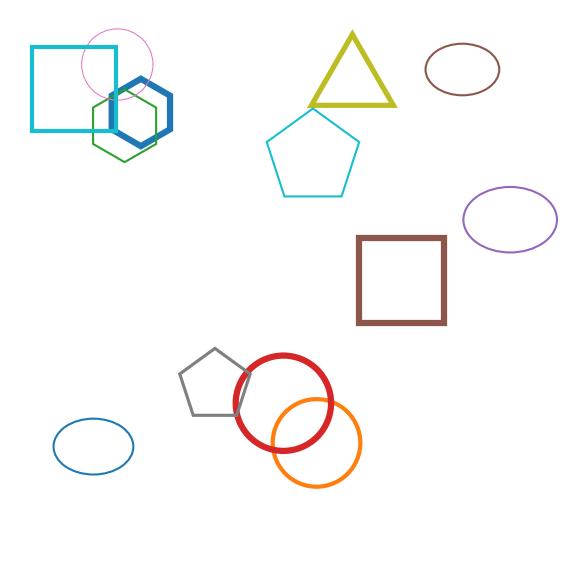[{"shape": "oval", "thickness": 1, "radius": 0.35, "center": [0.162, 0.226]}, {"shape": "hexagon", "thickness": 3, "radius": 0.29, "center": [0.244, 0.804]}, {"shape": "circle", "thickness": 2, "radius": 0.38, "center": [0.548, 0.232]}, {"shape": "hexagon", "thickness": 1, "radius": 0.32, "center": [0.216, 0.781]}, {"shape": "circle", "thickness": 3, "radius": 0.41, "center": [0.491, 0.301]}, {"shape": "oval", "thickness": 1, "radius": 0.41, "center": [0.883, 0.619]}, {"shape": "oval", "thickness": 1, "radius": 0.32, "center": [0.801, 0.879]}, {"shape": "square", "thickness": 3, "radius": 0.37, "center": [0.696, 0.514]}, {"shape": "circle", "thickness": 0.5, "radius": 0.31, "center": [0.203, 0.887]}, {"shape": "pentagon", "thickness": 1.5, "radius": 0.32, "center": [0.372, 0.332]}, {"shape": "triangle", "thickness": 2.5, "radius": 0.41, "center": [0.61, 0.858]}, {"shape": "square", "thickness": 2, "radius": 0.36, "center": [0.128, 0.845]}, {"shape": "pentagon", "thickness": 1, "radius": 0.42, "center": [0.542, 0.727]}]